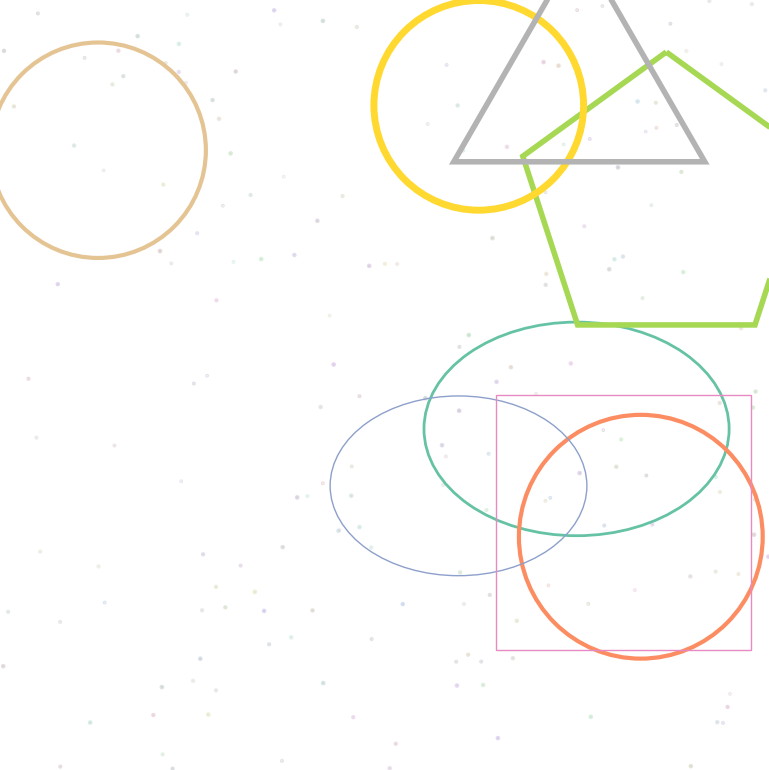[{"shape": "oval", "thickness": 1, "radius": 0.99, "center": [0.749, 0.443]}, {"shape": "circle", "thickness": 1.5, "radius": 0.79, "center": [0.832, 0.303]}, {"shape": "oval", "thickness": 0.5, "radius": 0.83, "center": [0.595, 0.369]}, {"shape": "square", "thickness": 0.5, "radius": 0.83, "center": [0.81, 0.321]}, {"shape": "pentagon", "thickness": 2, "radius": 0.98, "center": [0.865, 0.737]}, {"shape": "circle", "thickness": 2.5, "radius": 0.68, "center": [0.622, 0.863]}, {"shape": "circle", "thickness": 1.5, "radius": 0.7, "center": [0.127, 0.805]}, {"shape": "triangle", "thickness": 2, "radius": 0.94, "center": [0.752, 0.884]}]